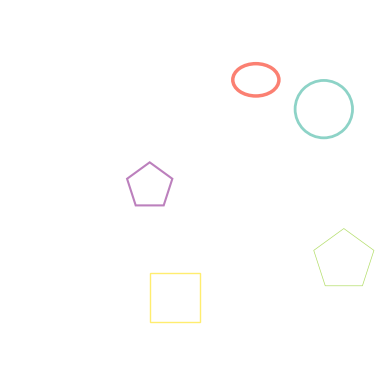[{"shape": "circle", "thickness": 2, "radius": 0.37, "center": [0.841, 0.717]}, {"shape": "oval", "thickness": 2.5, "radius": 0.3, "center": [0.665, 0.793]}, {"shape": "pentagon", "thickness": 0.5, "radius": 0.41, "center": [0.893, 0.324]}, {"shape": "pentagon", "thickness": 1.5, "radius": 0.31, "center": [0.389, 0.517]}, {"shape": "square", "thickness": 1, "radius": 0.32, "center": [0.455, 0.227]}]